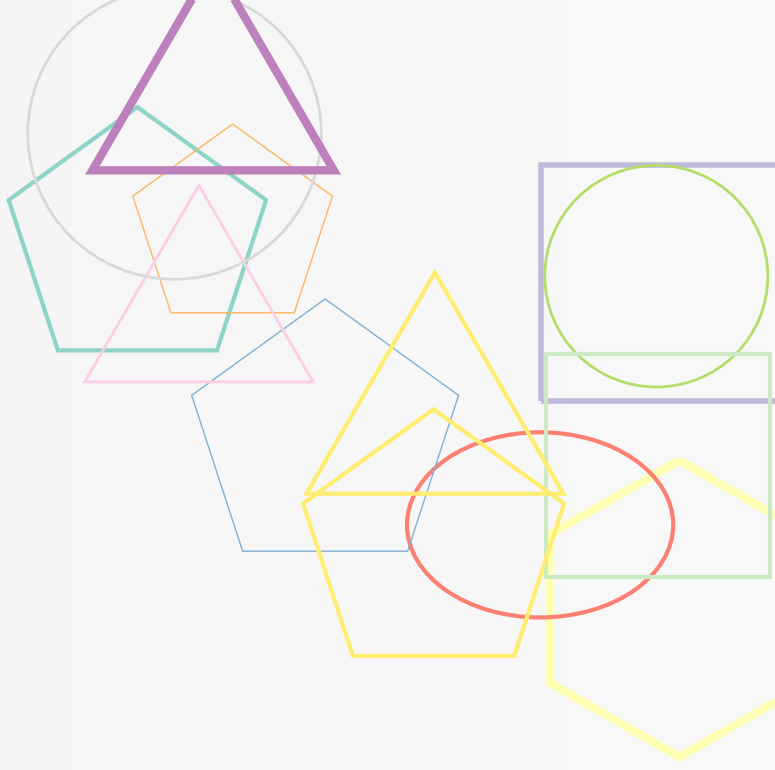[{"shape": "pentagon", "thickness": 1.5, "radius": 0.87, "center": [0.177, 0.686]}, {"shape": "hexagon", "thickness": 3, "radius": 0.96, "center": [0.877, 0.209]}, {"shape": "square", "thickness": 2, "radius": 0.77, "center": [0.852, 0.633]}, {"shape": "oval", "thickness": 1.5, "radius": 0.86, "center": [0.697, 0.318]}, {"shape": "pentagon", "thickness": 0.5, "radius": 0.91, "center": [0.42, 0.431]}, {"shape": "pentagon", "thickness": 0.5, "radius": 0.68, "center": [0.3, 0.703]}, {"shape": "circle", "thickness": 1, "radius": 0.72, "center": [0.847, 0.641]}, {"shape": "triangle", "thickness": 1, "radius": 0.85, "center": [0.257, 0.589]}, {"shape": "circle", "thickness": 1, "radius": 0.95, "center": [0.225, 0.827]}, {"shape": "triangle", "thickness": 3, "radius": 0.9, "center": [0.275, 0.869]}, {"shape": "square", "thickness": 1.5, "radius": 0.72, "center": [0.849, 0.395]}, {"shape": "triangle", "thickness": 1.5, "radius": 0.96, "center": [0.561, 0.455]}, {"shape": "pentagon", "thickness": 1.5, "radius": 0.89, "center": [0.559, 0.291]}]